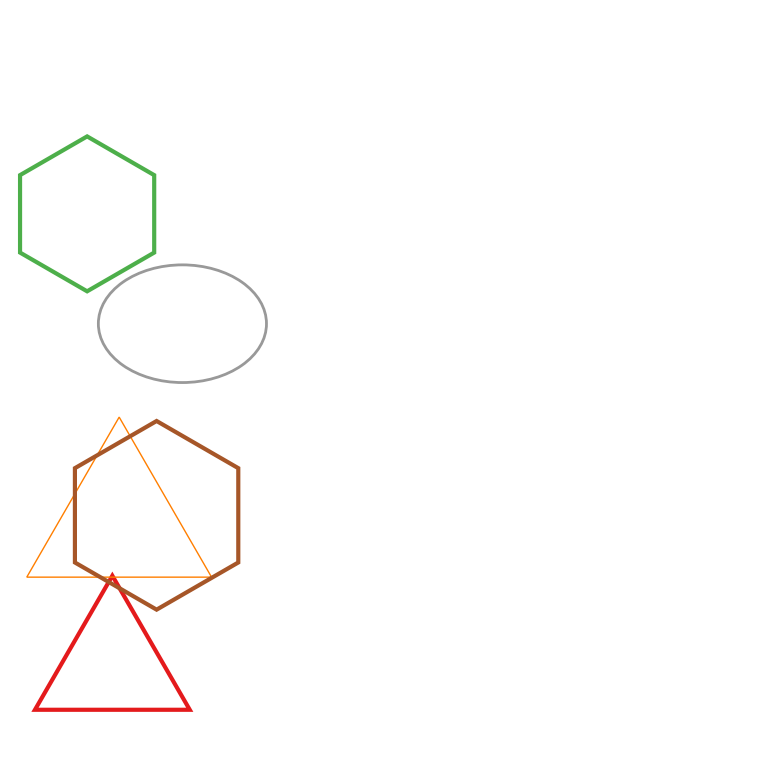[{"shape": "triangle", "thickness": 1.5, "radius": 0.58, "center": [0.146, 0.136]}, {"shape": "hexagon", "thickness": 1.5, "radius": 0.5, "center": [0.113, 0.722]}, {"shape": "triangle", "thickness": 0.5, "radius": 0.69, "center": [0.155, 0.32]}, {"shape": "hexagon", "thickness": 1.5, "radius": 0.61, "center": [0.203, 0.331]}, {"shape": "oval", "thickness": 1, "radius": 0.55, "center": [0.237, 0.58]}]